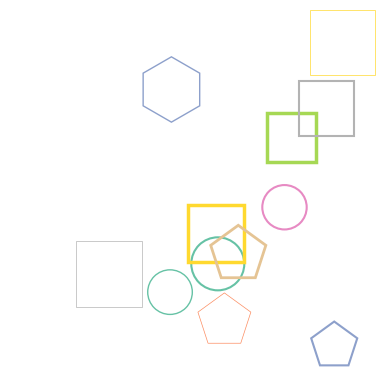[{"shape": "circle", "thickness": 1, "radius": 0.29, "center": [0.442, 0.241]}, {"shape": "circle", "thickness": 1.5, "radius": 0.34, "center": [0.566, 0.315]}, {"shape": "pentagon", "thickness": 0.5, "radius": 0.36, "center": [0.583, 0.167]}, {"shape": "pentagon", "thickness": 1.5, "radius": 0.31, "center": [0.868, 0.102]}, {"shape": "hexagon", "thickness": 1, "radius": 0.42, "center": [0.445, 0.768]}, {"shape": "circle", "thickness": 1.5, "radius": 0.29, "center": [0.739, 0.462]}, {"shape": "square", "thickness": 2.5, "radius": 0.32, "center": [0.758, 0.642]}, {"shape": "square", "thickness": 2.5, "radius": 0.37, "center": [0.561, 0.394]}, {"shape": "square", "thickness": 0.5, "radius": 0.42, "center": [0.889, 0.89]}, {"shape": "pentagon", "thickness": 2, "radius": 0.38, "center": [0.619, 0.34]}, {"shape": "square", "thickness": 0.5, "radius": 0.43, "center": [0.283, 0.288]}, {"shape": "square", "thickness": 1.5, "radius": 0.36, "center": [0.848, 0.719]}]